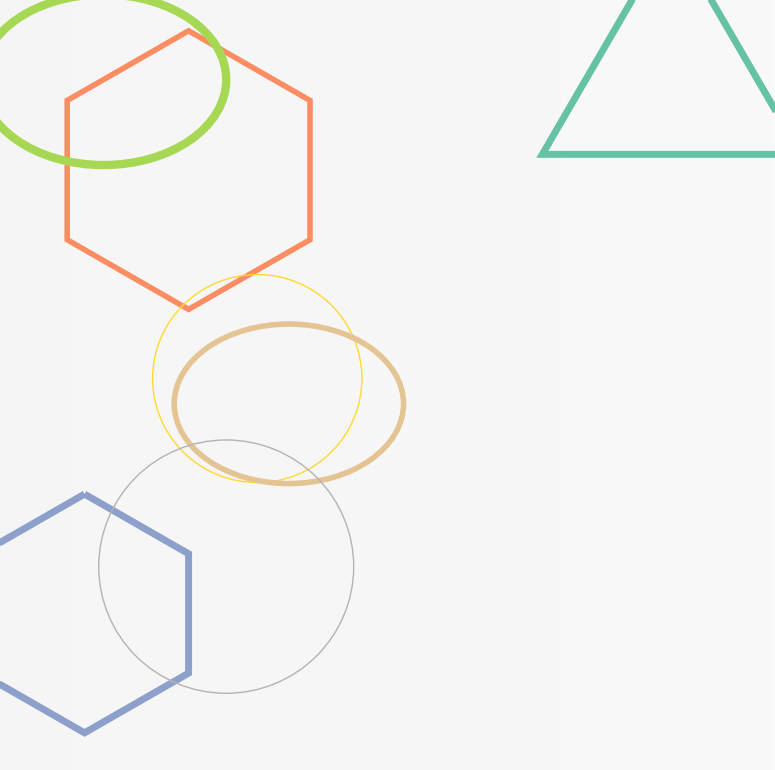[{"shape": "triangle", "thickness": 2.5, "radius": 0.96, "center": [0.867, 0.896]}, {"shape": "hexagon", "thickness": 2, "radius": 0.9, "center": [0.243, 0.779]}, {"shape": "hexagon", "thickness": 2.5, "radius": 0.78, "center": [0.109, 0.203]}, {"shape": "oval", "thickness": 3, "radius": 0.79, "center": [0.134, 0.896]}, {"shape": "circle", "thickness": 0.5, "radius": 0.68, "center": [0.332, 0.508]}, {"shape": "oval", "thickness": 2, "radius": 0.74, "center": [0.373, 0.476]}, {"shape": "circle", "thickness": 0.5, "radius": 0.82, "center": [0.292, 0.264]}]